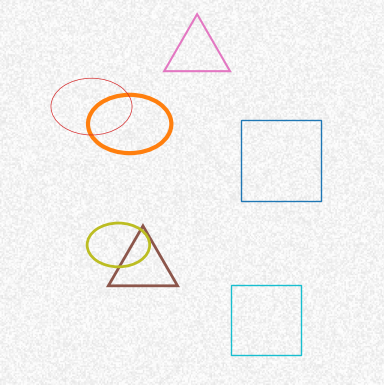[{"shape": "square", "thickness": 1, "radius": 0.52, "center": [0.73, 0.583]}, {"shape": "oval", "thickness": 3, "radius": 0.54, "center": [0.337, 0.678]}, {"shape": "oval", "thickness": 0.5, "radius": 0.53, "center": [0.238, 0.723]}, {"shape": "triangle", "thickness": 2, "radius": 0.52, "center": [0.371, 0.31]}, {"shape": "triangle", "thickness": 1.5, "radius": 0.49, "center": [0.512, 0.865]}, {"shape": "oval", "thickness": 2, "radius": 0.41, "center": [0.308, 0.364]}, {"shape": "square", "thickness": 1, "radius": 0.46, "center": [0.691, 0.169]}]